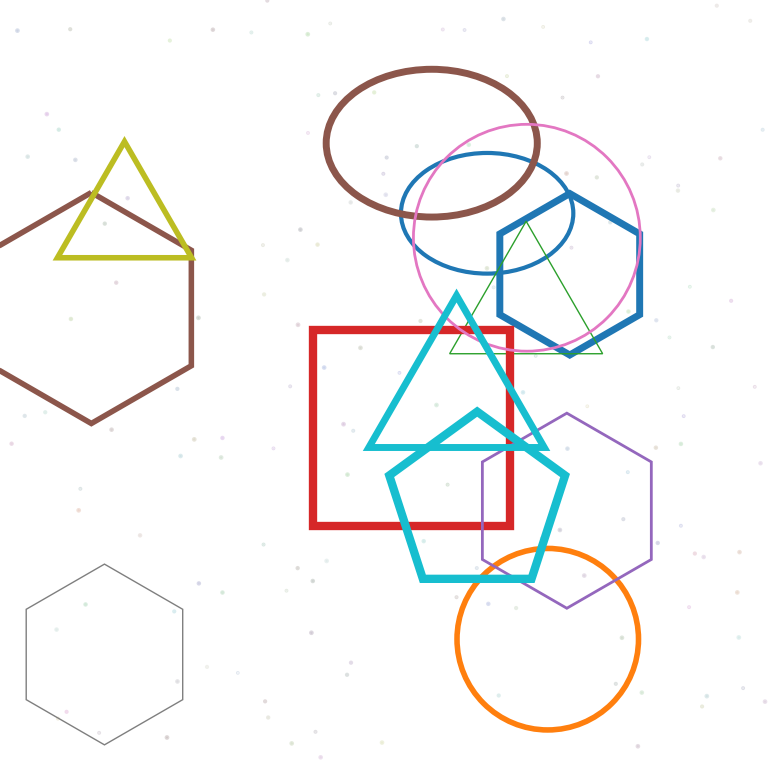[{"shape": "hexagon", "thickness": 2.5, "radius": 0.52, "center": [0.74, 0.644]}, {"shape": "oval", "thickness": 1.5, "radius": 0.56, "center": [0.633, 0.723]}, {"shape": "circle", "thickness": 2, "radius": 0.59, "center": [0.711, 0.17]}, {"shape": "triangle", "thickness": 0.5, "radius": 0.57, "center": [0.683, 0.598]}, {"shape": "square", "thickness": 3, "radius": 0.64, "center": [0.535, 0.445]}, {"shape": "hexagon", "thickness": 1, "radius": 0.63, "center": [0.736, 0.337]}, {"shape": "oval", "thickness": 2.5, "radius": 0.69, "center": [0.561, 0.814]}, {"shape": "hexagon", "thickness": 2, "radius": 0.75, "center": [0.119, 0.6]}, {"shape": "circle", "thickness": 1, "radius": 0.74, "center": [0.684, 0.691]}, {"shape": "hexagon", "thickness": 0.5, "radius": 0.59, "center": [0.136, 0.15]}, {"shape": "triangle", "thickness": 2, "radius": 0.5, "center": [0.162, 0.716]}, {"shape": "pentagon", "thickness": 3, "radius": 0.6, "center": [0.62, 0.345]}, {"shape": "triangle", "thickness": 2.5, "radius": 0.66, "center": [0.593, 0.485]}]